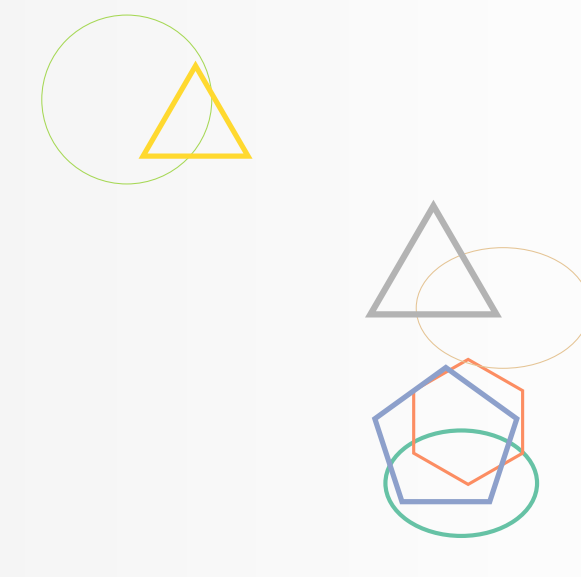[{"shape": "oval", "thickness": 2, "radius": 0.65, "center": [0.794, 0.162]}, {"shape": "hexagon", "thickness": 1.5, "radius": 0.54, "center": [0.805, 0.269]}, {"shape": "pentagon", "thickness": 2.5, "radius": 0.64, "center": [0.767, 0.234]}, {"shape": "circle", "thickness": 0.5, "radius": 0.73, "center": [0.218, 0.827]}, {"shape": "triangle", "thickness": 2.5, "radius": 0.52, "center": [0.336, 0.781]}, {"shape": "oval", "thickness": 0.5, "radius": 0.75, "center": [0.865, 0.466]}, {"shape": "triangle", "thickness": 3, "radius": 0.63, "center": [0.746, 0.517]}]